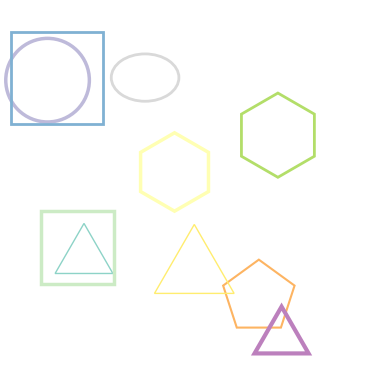[{"shape": "triangle", "thickness": 1, "radius": 0.43, "center": [0.218, 0.333]}, {"shape": "hexagon", "thickness": 2.5, "radius": 0.51, "center": [0.453, 0.553]}, {"shape": "circle", "thickness": 2.5, "radius": 0.54, "center": [0.124, 0.792]}, {"shape": "square", "thickness": 2, "radius": 0.6, "center": [0.148, 0.796]}, {"shape": "pentagon", "thickness": 1.5, "radius": 0.49, "center": [0.672, 0.228]}, {"shape": "hexagon", "thickness": 2, "radius": 0.55, "center": [0.722, 0.649]}, {"shape": "oval", "thickness": 2, "radius": 0.44, "center": [0.377, 0.798]}, {"shape": "triangle", "thickness": 3, "radius": 0.41, "center": [0.731, 0.123]}, {"shape": "square", "thickness": 2.5, "radius": 0.47, "center": [0.202, 0.357]}, {"shape": "triangle", "thickness": 1, "radius": 0.6, "center": [0.505, 0.298]}]